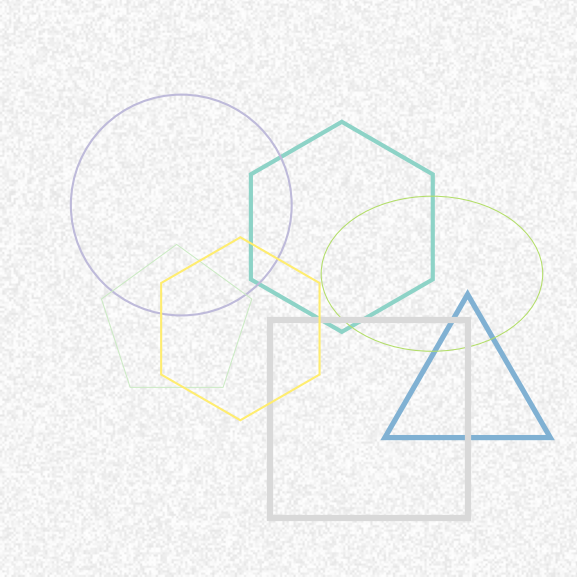[{"shape": "hexagon", "thickness": 2, "radius": 0.91, "center": [0.592, 0.606]}, {"shape": "circle", "thickness": 1, "radius": 0.96, "center": [0.314, 0.644]}, {"shape": "triangle", "thickness": 2.5, "radius": 0.83, "center": [0.81, 0.324]}, {"shape": "oval", "thickness": 0.5, "radius": 0.96, "center": [0.748, 0.525]}, {"shape": "square", "thickness": 3, "radius": 0.86, "center": [0.639, 0.274]}, {"shape": "pentagon", "thickness": 0.5, "radius": 0.68, "center": [0.306, 0.439]}, {"shape": "hexagon", "thickness": 1, "radius": 0.79, "center": [0.416, 0.43]}]